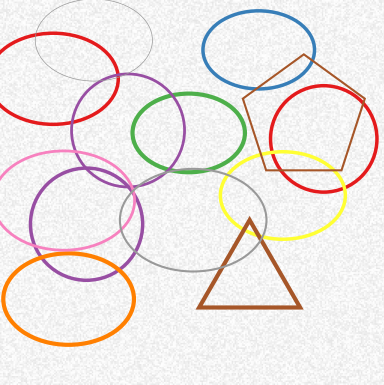[{"shape": "circle", "thickness": 2.5, "radius": 0.69, "center": [0.841, 0.639]}, {"shape": "oval", "thickness": 2.5, "radius": 0.85, "center": [0.138, 0.795]}, {"shape": "oval", "thickness": 2.5, "radius": 0.72, "center": [0.672, 0.87]}, {"shape": "oval", "thickness": 3, "radius": 0.73, "center": [0.49, 0.655]}, {"shape": "circle", "thickness": 2, "radius": 0.73, "center": [0.333, 0.661]}, {"shape": "circle", "thickness": 2.5, "radius": 0.73, "center": [0.225, 0.418]}, {"shape": "oval", "thickness": 3, "radius": 0.85, "center": [0.178, 0.223]}, {"shape": "oval", "thickness": 2.5, "radius": 0.81, "center": [0.735, 0.492]}, {"shape": "pentagon", "thickness": 1.5, "radius": 0.83, "center": [0.789, 0.692]}, {"shape": "triangle", "thickness": 3, "radius": 0.76, "center": [0.648, 0.277]}, {"shape": "oval", "thickness": 2, "radius": 0.92, "center": [0.165, 0.479]}, {"shape": "oval", "thickness": 0.5, "radius": 0.76, "center": [0.244, 0.896]}, {"shape": "oval", "thickness": 1.5, "radius": 0.95, "center": [0.502, 0.428]}]